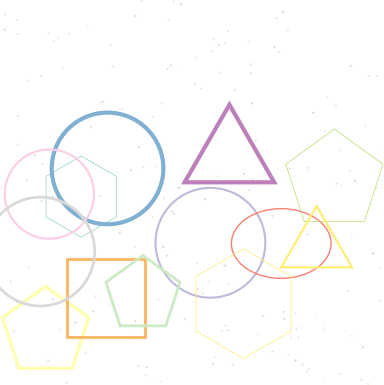[{"shape": "hexagon", "thickness": 0.5, "radius": 0.53, "center": [0.211, 0.489]}, {"shape": "pentagon", "thickness": 2.5, "radius": 0.59, "center": [0.118, 0.139]}, {"shape": "circle", "thickness": 1.5, "radius": 0.71, "center": [0.547, 0.369]}, {"shape": "oval", "thickness": 1, "radius": 0.65, "center": [0.73, 0.368]}, {"shape": "circle", "thickness": 3, "radius": 0.72, "center": [0.279, 0.563]}, {"shape": "square", "thickness": 2, "radius": 0.51, "center": [0.276, 0.226]}, {"shape": "pentagon", "thickness": 0.5, "radius": 0.66, "center": [0.869, 0.532]}, {"shape": "circle", "thickness": 1.5, "radius": 0.58, "center": [0.128, 0.496]}, {"shape": "circle", "thickness": 2, "radius": 0.71, "center": [0.105, 0.347]}, {"shape": "triangle", "thickness": 3, "radius": 0.67, "center": [0.596, 0.594]}, {"shape": "pentagon", "thickness": 2, "radius": 0.5, "center": [0.371, 0.235]}, {"shape": "hexagon", "thickness": 0.5, "radius": 0.71, "center": [0.632, 0.211]}, {"shape": "triangle", "thickness": 1.5, "radius": 0.53, "center": [0.822, 0.359]}]